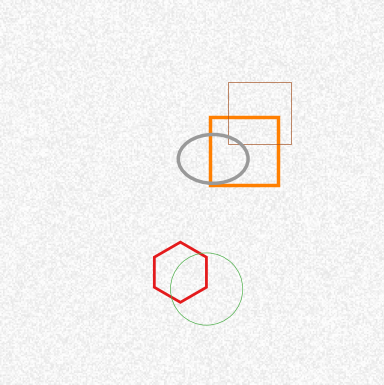[{"shape": "hexagon", "thickness": 2, "radius": 0.39, "center": [0.469, 0.293]}, {"shape": "circle", "thickness": 0.5, "radius": 0.47, "center": [0.537, 0.249]}, {"shape": "square", "thickness": 2.5, "radius": 0.44, "center": [0.635, 0.607]}, {"shape": "square", "thickness": 0.5, "radius": 0.41, "center": [0.674, 0.707]}, {"shape": "oval", "thickness": 2.5, "radius": 0.45, "center": [0.554, 0.587]}]